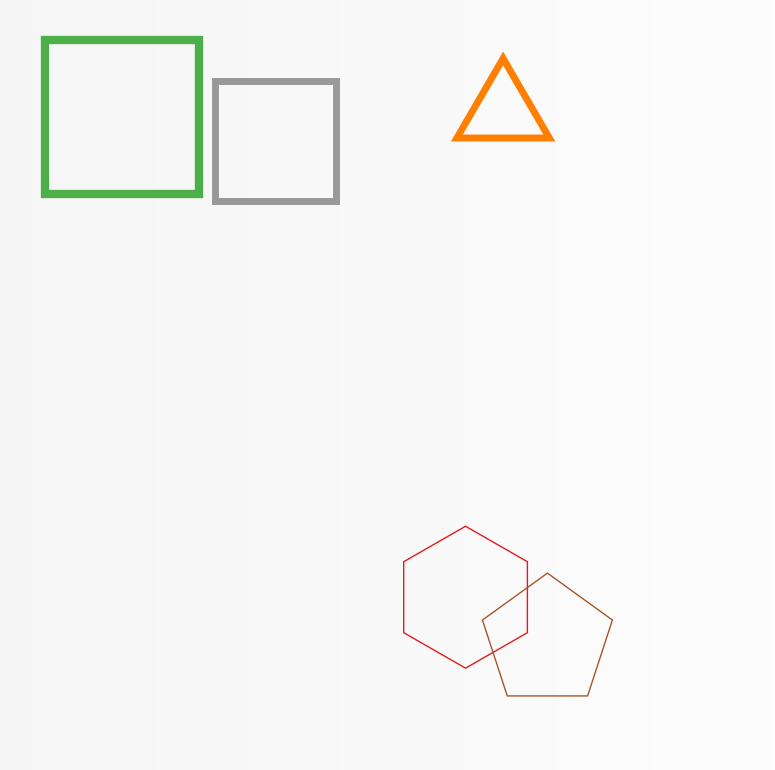[{"shape": "hexagon", "thickness": 0.5, "radius": 0.46, "center": [0.601, 0.224]}, {"shape": "square", "thickness": 3, "radius": 0.5, "center": [0.157, 0.848]}, {"shape": "triangle", "thickness": 2.5, "radius": 0.34, "center": [0.649, 0.855]}, {"shape": "pentagon", "thickness": 0.5, "radius": 0.44, "center": [0.706, 0.168]}, {"shape": "square", "thickness": 2.5, "radius": 0.39, "center": [0.355, 0.816]}]